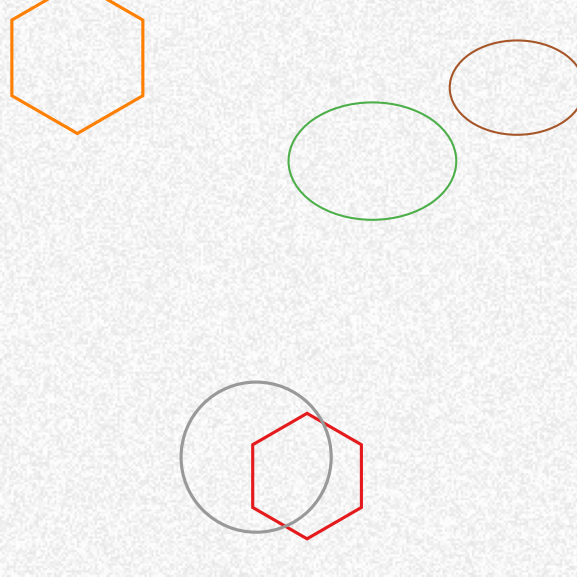[{"shape": "hexagon", "thickness": 1.5, "radius": 0.54, "center": [0.532, 0.175]}, {"shape": "oval", "thickness": 1, "radius": 0.73, "center": [0.645, 0.72]}, {"shape": "hexagon", "thickness": 1.5, "radius": 0.65, "center": [0.134, 0.899]}, {"shape": "oval", "thickness": 1, "radius": 0.58, "center": [0.895, 0.847]}, {"shape": "circle", "thickness": 1.5, "radius": 0.65, "center": [0.444, 0.208]}]